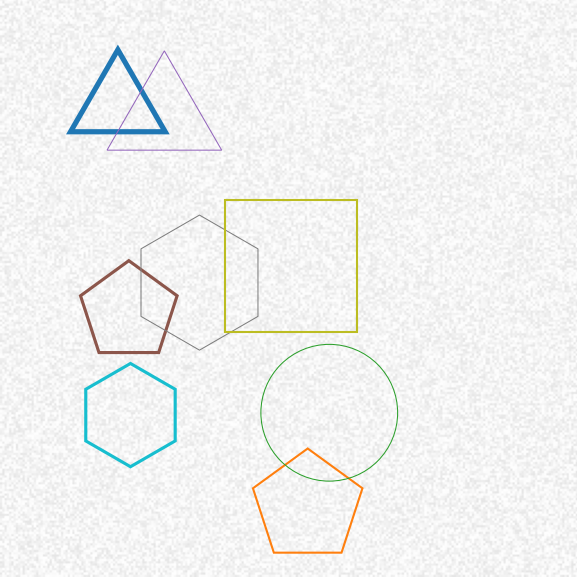[{"shape": "triangle", "thickness": 2.5, "radius": 0.47, "center": [0.204, 0.818]}, {"shape": "pentagon", "thickness": 1, "radius": 0.5, "center": [0.533, 0.123]}, {"shape": "circle", "thickness": 0.5, "radius": 0.59, "center": [0.57, 0.284]}, {"shape": "triangle", "thickness": 0.5, "radius": 0.57, "center": [0.285, 0.796]}, {"shape": "pentagon", "thickness": 1.5, "radius": 0.44, "center": [0.223, 0.46]}, {"shape": "hexagon", "thickness": 0.5, "radius": 0.58, "center": [0.345, 0.51]}, {"shape": "square", "thickness": 1, "radius": 0.57, "center": [0.504, 0.538]}, {"shape": "hexagon", "thickness": 1.5, "radius": 0.45, "center": [0.226, 0.28]}]